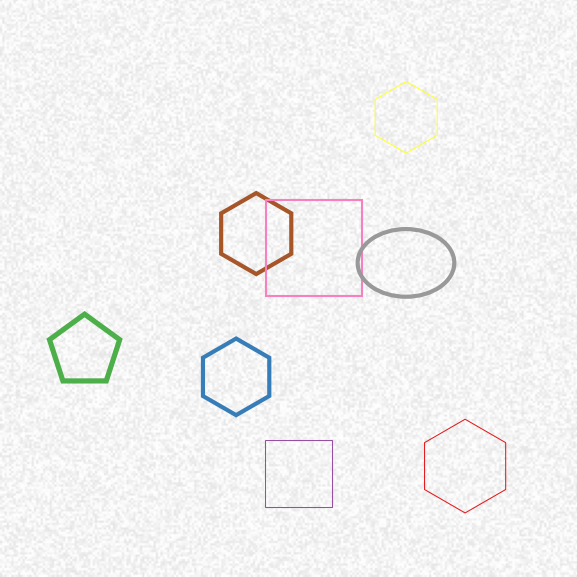[{"shape": "hexagon", "thickness": 0.5, "radius": 0.41, "center": [0.805, 0.192]}, {"shape": "hexagon", "thickness": 2, "radius": 0.33, "center": [0.409, 0.347]}, {"shape": "pentagon", "thickness": 2.5, "radius": 0.32, "center": [0.146, 0.391]}, {"shape": "square", "thickness": 0.5, "radius": 0.29, "center": [0.517, 0.18]}, {"shape": "hexagon", "thickness": 0.5, "radius": 0.31, "center": [0.703, 0.796]}, {"shape": "hexagon", "thickness": 2, "radius": 0.35, "center": [0.444, 0.595]}, {"shape": "square", "thickness": 1, "radius": 0.42, "center": [0.543, 0.57]}, {"shape": "oval", "thickness": 2, "radius": 0.42, "center": [0.703, 0.544]}]